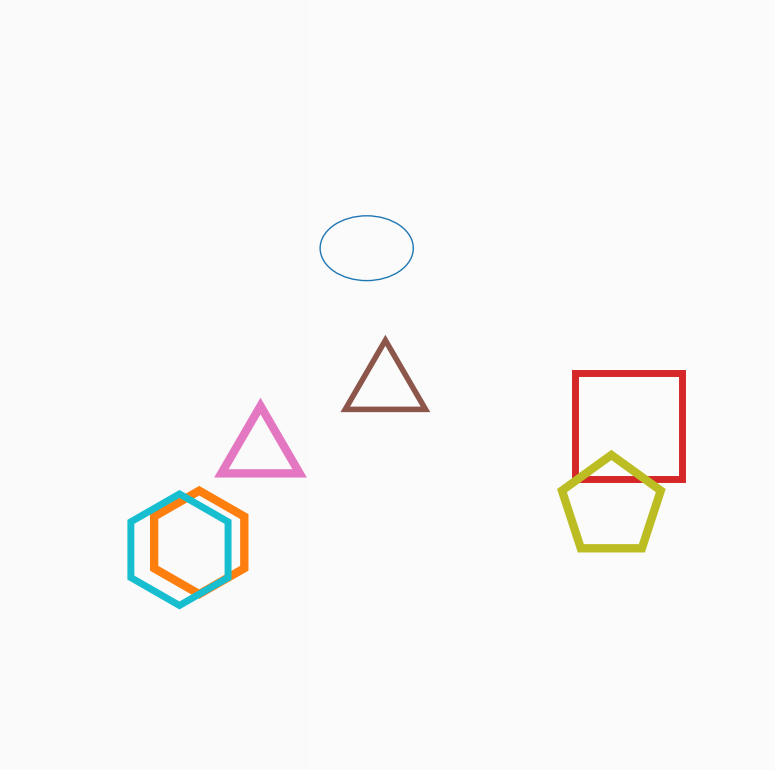[{"shape": "oval", "thickness": 0.5, "radius": 0.3, "center": [0.473, 0.678]}, {"shape": "hexagon", "thickness": 3, "radius": 0.34, "center": [0.257, 0.296]}, {"shape": "square", "thickness": 2.5, "radius": 0.35, "center": [0.811, 0.447]}, {"shape": "triangle", "thickness": 2, "radius": 0.3, "center": [0.497, 0.498]}, {"shape": "triangle", "thickness": 3, "radius": 0.29, "center": [0.336, 0.414]}, {"shape": "pentagon", "thickness": 3, "radius": 0.34, "center": [0.789, 0.342]}, {"shape": "hexagon", "thickness": 2.5, "radius": 0.36, "center": [0.232, 0.286]}]